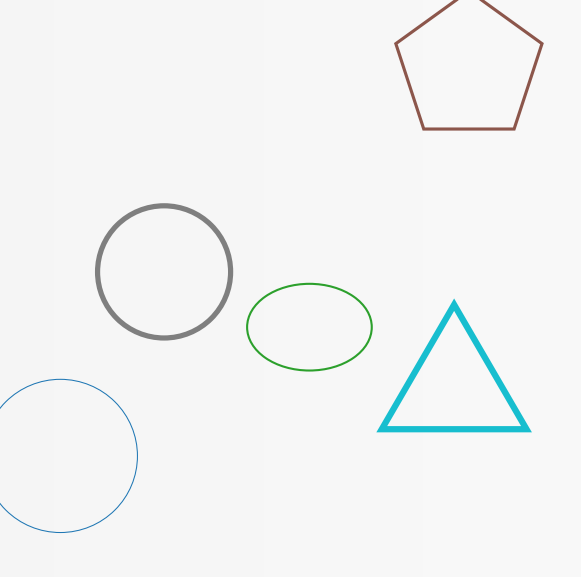[{"shape": "circle", "thickness": 0.5, "radius": 0.66, "center": [0.104, 0.21]}, {"shape": "oval", "thickness": 1, "radius": 0.54, "center": [0.532, 0.433]}, {"shape": "pentagon", "thickness": 1.5, "radius": 0.66, "center": [0.807, 0.883]}, {"shape": "circle", "thickness": 2.5, "radius": 0.57, "center": [0.282, 0.528]}, {"shape": "triangle", "thickness": 3, "radius": 0.72, "center": [0.781, 0.328]}]